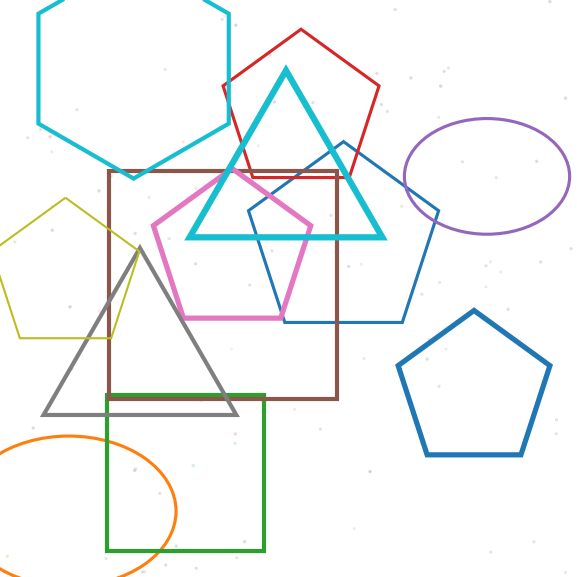[{"shape": "pentagon", "thickness": 2.5, "radius": 0.69, "center": [0.821, 0.323]}, {"shape": "pentagon", "thickness": 1.5, "radius": 0.87, "center": [0.595, 0.581]}, {"shape": "oval", "thickness": 1.5, "radius": 0.93, "center": [0.119, 0.114]}, {"shape": "square", "thickness": 2, "radius": 0.68, "center": [0.322, 0.18]}, {"shape": "pentagon", "thickness": 1.5, "radius": 0.71, "center": [0.521, 0.807]}, {"shape": "oval", "thickness": 1.5, "radius": 0.72, "center": [0.843, 0.694]}, {"shape": "square", "thickness": 2, "radius": 0.99, "center": [0.386, 0.506]}, {"shape": "pentagon", "thickness": 2.5, "radius": 0.72, "center": [0.402, 0.564]}, {"shape": "triangle", "thickness": 2, "radius": 0.96, "center": [0.242, 0.377]}, {"shape": "pentagon", "thickness": 1, "radius": 0.67, "center": [0.113, 0.522]}, {"shape": "triangle", "thickness": 3, "radius": 0.96, "center": [0.495, 0.685]}, {"shape": "hexagon", "thickness": 2, "radius": 0.95, "center": [0.231, 0.88]}]